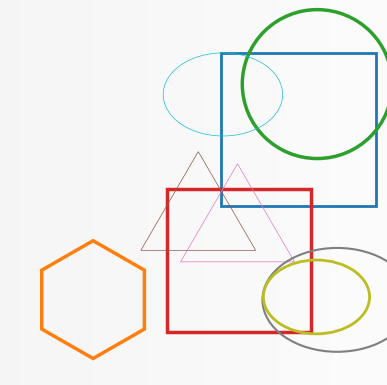[{"shape": "square", "thickness": 2, "radius": 1.0, "center": [0.77, 0.664]}, {"shape": "hexagon", "thickness": 2.5, "radius": 0.76, "center": [0.24, 0.222]}, {"shape": "circle", "thickness": 2.5, "radius": 0.97, "center": [0.819, 0.782]}, {"shape": "square", "thickness": 2.5, "radius": 0.93, "center": [0.617, 0.324]}, {"shape": "triangle", "thickness": 0.5, "radius": 0.85, "center": [0.512, 0.435]}, {"shape": "triangle", "thickness": 0.5, "radius": 0.85, "center": [0.613, 0.405]}, {"shape": "oval", "thickness": 1.5, "radius": 0.96, "center": [0.87, 0.221]}, {"shape": "oval", "thickness": 2, "radius": 0.68, "center": [0.817, 0.229]}, {"shape": "oval", "thickness": 0.5, "radius": 0.77, "center": [0.575, 0.755]}]